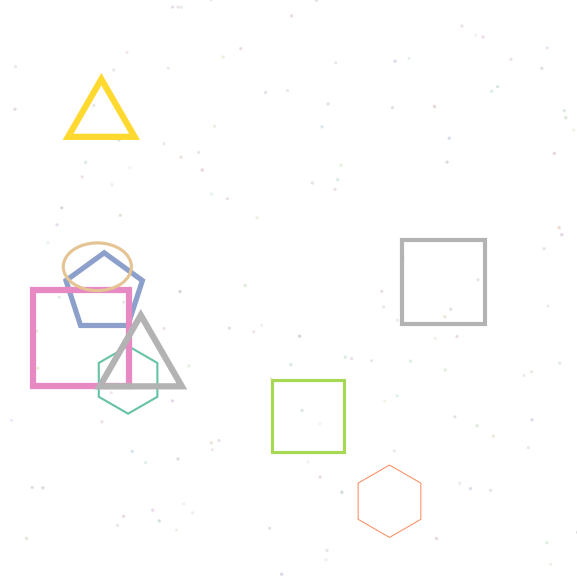[{"shape": "hexagon", "thickness": 1, "radius": 0.29, "center": [0.222, 0.341]}, {"shape": "hexagon", "thickness": 0.5, "radius": 0.31, "center": [0.674, 0.131]}, {"shape": "pentagon", "thickness": 2.5, "radius": 0.35, "center": [0.18, 0.492]}, {"shape": "square", "thickness": 3, "radius": 0.42, "center": [0.141, 0.413]}, {"shape": "square", "thickness": 1.5, "radius": 0.31, "center": [0.533, 0.279]}, {"shape": "triangle", "thickness": 3, "radius": 0.33, "center": [0.175, 0.795]}, {"shape": "oval", "thickness": 1.5, "radius": 0.29, "center": [0.169, 0.537]}, {"shape": "triangle", "thickness": 3, "radius": 0.41, "center": [0.244, 0.371]}, {"shape": "square", "thickness": 2, "radius": 0.36, "center": [0.768, 0.511]}]